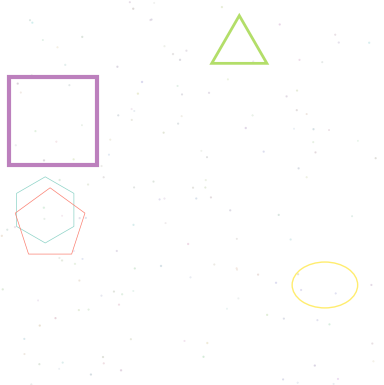[{"shape": "hexagon", "thickness": 0.5, "radius": 0.43, "center": [0.117, 0.455]}, {"shape": "pentagon", "thickness": 0.5, "radius": 0.48, "center": [0.13, 0.417]}, {"shape": "triangle", "thickness": 2, "radius": 0.41, "center": [0.622, 0.877]}, {"shape": "square", "thickness": 3, "radius": 0.57, "center": [0.138, 0.685]}, {"shape": "oval", "thickness": 1, "radius": 0.43, "center": [0.844, 0.26]}]